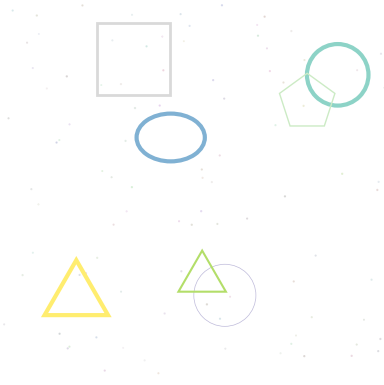[{"shape": "circle", "thickness": 3, "radius": 0.4, "center": [0.877, 0.806]}, {"shape": "circle", "thickness": 0.5, "radius": 0.4, "center": [0.584, 0.233]}, {"shape": "oval", "thickness": 3, "radius": 0.44, "center": [0.443, 0.643]}, {"shape": "triangle", "thickness": 1.5, "radius": 0.36, "center": [0.525, 0.278]}, {"shape": "square", "thickness": 2, "radius": 0.47, "center": [0.346, 0.848]}, {"shape": "pentagon", "thickness": 1, "radius": 0.38, "center": [0.798, 0.734]}, {"shape": "triangle", "thickness": 3, "radius": 0.48, "center": [0.198, 0.229]}]